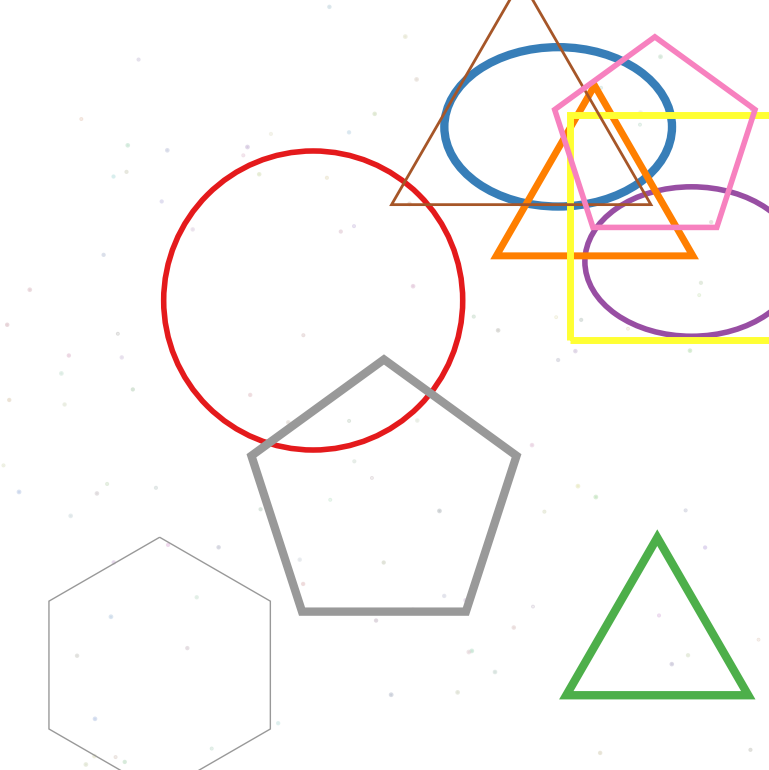[{"shape": "circle", "thickness": 2, "radius": 0.97, "center": [0.407, 0.61]}, {"shape": "oval", "thickness": 3, "radius": 0.74, "center": [0.725, 0.835]}, {"shape": "triangle", "thickness": 3, "radius": 0.68, "center": [0.854, 0.165]}, {"shape": "oval", "thickness": 2, "radius": 0.69, "center": [0.898, 0.66]}, {"shape": "triangle", "thickness": 2.5, "radius": 0.74, "center": [0.772, 0.741]}, {"shape": "square", "thickness": 2.5, "radius": 0.73, "center": [0.886, 0.705]}, {"shape": "triangle", "thickness": 1, "radius": 0.97, "center": [0.677, 0.831]}, {"shape": "pentagon", "thickness": 2, "radius": 0.68, "center": [0.85, 0.815]}, {"shape": "hexagon", "thickness": 0.5, "radius": 0.83, "center": [0.207, 0.136]}, {"shape": "pentagon", "thickness": 3, "radius": 0.91, "center": [0.499, 0.352]}]